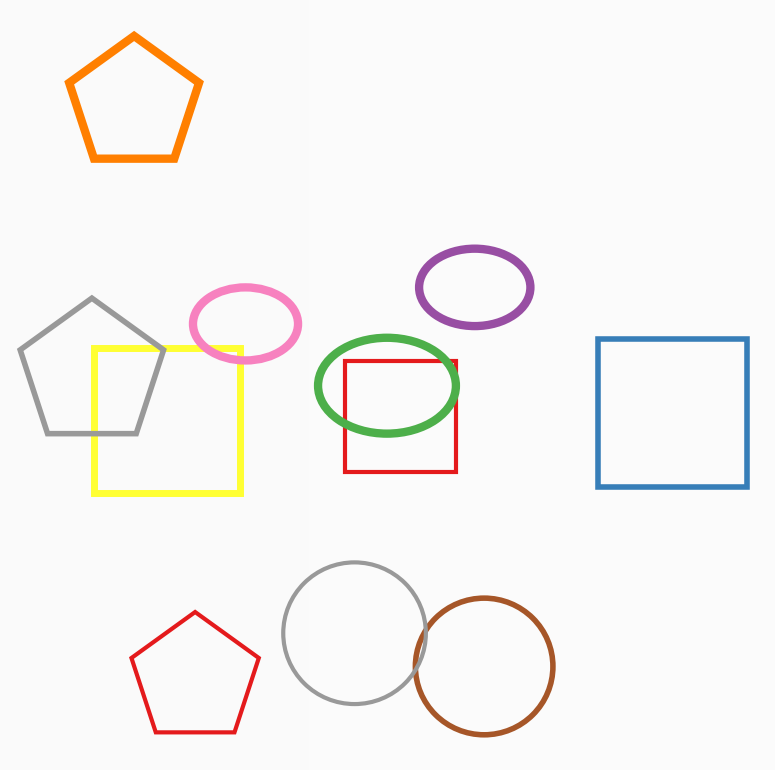[{"shape": "square", "thickness": 1.5, "radius": 0.36, "center": [0.517, 0.459]}, {"shape": "pentagon", "thickness": 1.5, "radius": 0.43, "center": [0.252, 0.119]}, {"shape": "square", "thickness": 2, "radius": 0.48, "center": [0.868, 0.464]}, {"shape": "oval", "thickness": 3, "radius": 0.44, "center": [0.499, 0.499]}, {"shape": "oval", "thickness": 3, "radius": 0.36, "center": [0.613, 0.627]}, {"shape": "pentagon", "thickness": 3, "radius": 0.44, "center": [0.173, 0.865]}, {"shape": "square", "thickness": 2.5, "radius": 0.47, "center": [0.216, 0.454]}, {"shape": "circle", "thickness": 2, "radius": 0.44, "center": [0.625, 0.134]}, {"shape": "oval", "thickness": 3, "radius": 0.34, "center": [0.317, 0.579]}, {"shape": "pentagon", "thickness": 2, "radius": 0.49, "center": [0.119, 0.516]}, {"shape": "circle", "thickness": 1.5, "radius": 0.46, "center": [0.457, 0.178]}]